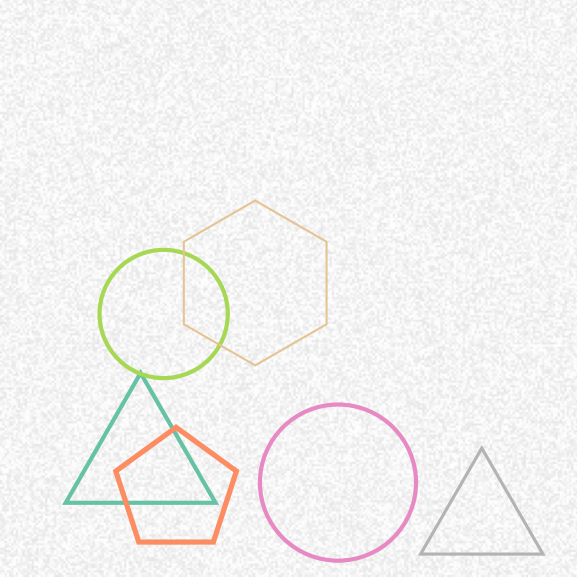[{"shape": "triangle", "thickness": 2, "radius": 0.75, "center": [0.244, 0.203]}, {"shape": "pentagon", "thickness": 2.5, "radius": 0.55, "center": [0.305, 0.149]}, {"shape": "circle", "thickness": 2, "radius": 0.68, "center": [0.585, 0.163]}, {"shape": "circle", "thickness": 2, "radius": 0.56, "center": [0.283, 0.455]}, {"shape": "hexagon", "thickness": 1, "radius": 0.71, "center": [0.442, 0.509]}, {"shape": "triangle", "thickness": 1.5, "radius": 0.61, "center": [0.834, 0.101]}]